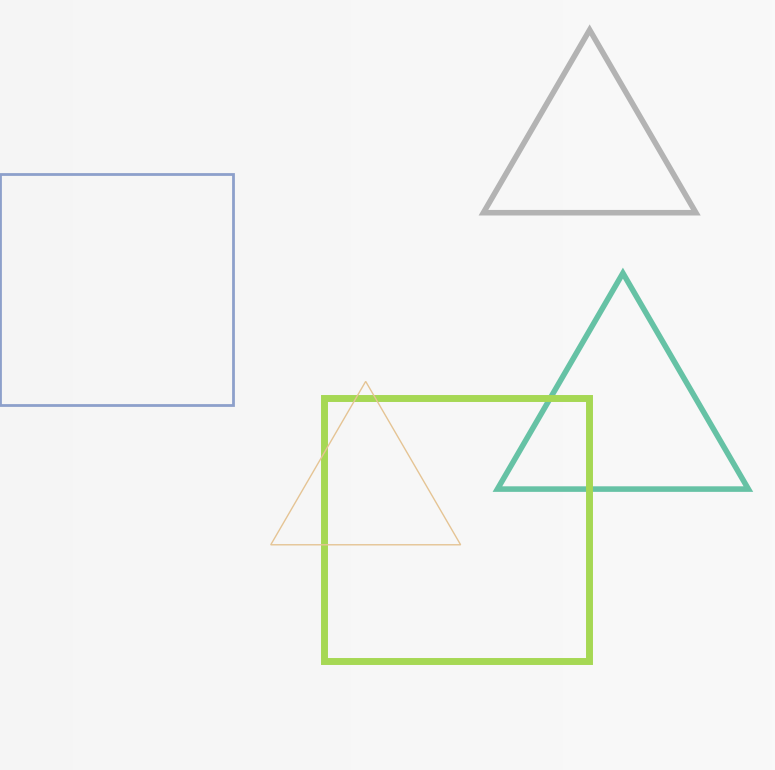[{"shape": "triangle", "thickness": 2, "radius": 0.93, "center": [0.804, 0.458]}, {"shape": "square", "thickness": 1, "radius": 0.75, "center": [0.151, 0.624]}, {"shape": "square", "thickness": 2.5, "radius": 0.86, "center": [0.589, 0.312]}, {"shape": "triangle", "thickness": 0.5, "radius": 0.71, "center": [0.472, 0.363]}, {"shape": "triangle", "thickness": 2, "radius": 0.79, "center": [0.761, 0.803]}]